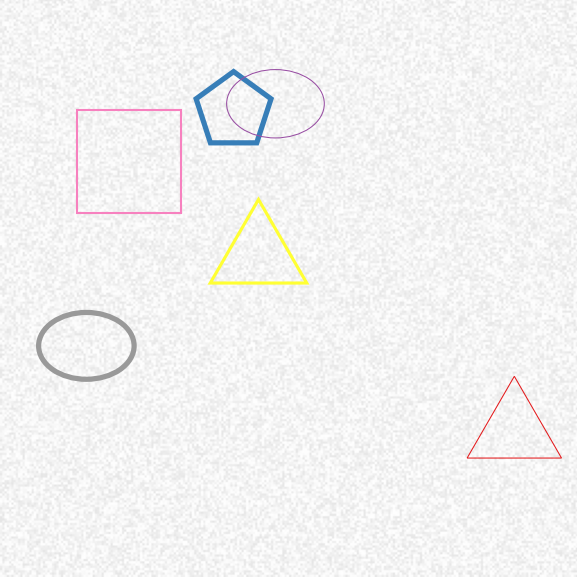[{"shape": "triangle", "thickness": 0.5, "radius": 0.47, "center": [0.891, 0.253]}, {"shape": "pentagon", "thickness": 2.5, "radius": 0.34, "center": [0.404, 0.807]}, {"shape": "oval", "thickness": 0.5, "radius": 0.42, "center": [0.477, 0.819]}, {"shape": "triangle", "thickness": 1.5, "radius": 0.48, "center": [0.448, 0.557]}, {"shape": "square", "thickness": 1, "radius": 0.45, "center": [0.224, 0.719]}, {"shape": "oval", "thickness": 2.5, "radius": 0.41, "center": [0.15, 0.4]}]